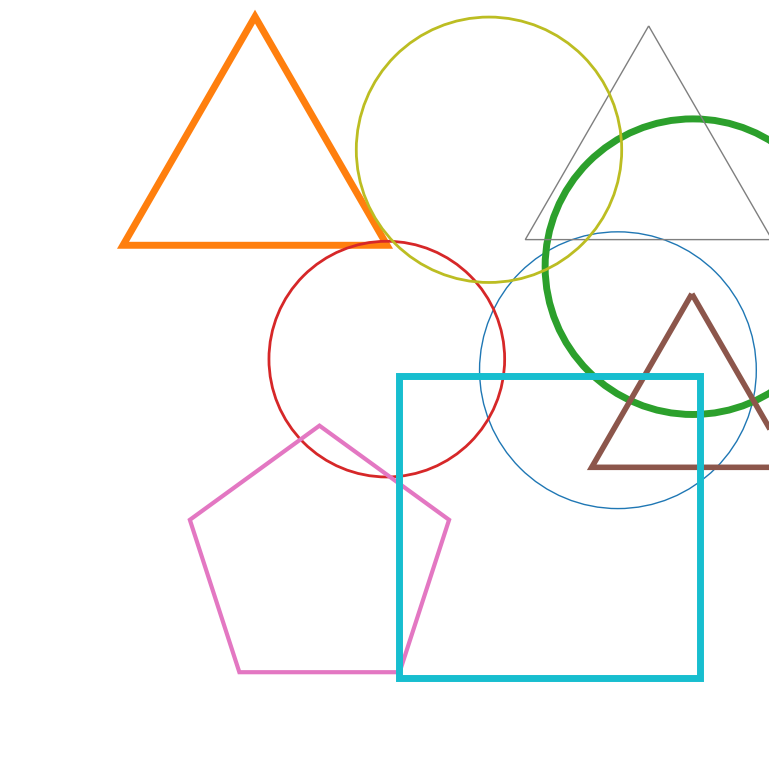[{"shape": "circle", "thickness": 0.5, "radius": 0.9, "center": [0.802, 0.519]}, {"shape": "triangle", "thickness": 2.5, "radius": 0.99, "center": [0.331, 0.78]}, {"shape": "circle", "thickness": 2.5, "radius": 0.96, "center": [0.9, 0.654]}, {"shape": "circle", "thickness": 1, "radius": 0.77, "center": [0.502, 0.534]}, {"shape": "triangle", "thickness": 2, "radius": 0.75, "center": [0.899, 0.468]}, {"shape": "pentagon", "thickness": 1.5, "radius": 0.88, "center": [0.415, 0.27]}, {"shape": "triangle", "thickness": 0.5, "radius": 0.93, "center": [0.842, 0.781]}, {"shape": "circle", "thickness": 1, "radius": 0.86, "center": [0.635, 0.805]}, {"shape": "square", "thickness": 2.5, "radius": 0.98, "center": [0.713, 0.316]}]